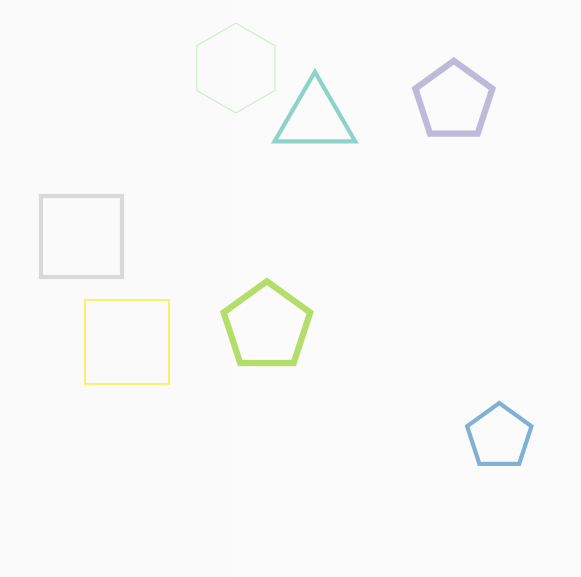[{"shape": "triangle", "thickness": 2, "radius": 0.4, "center": [0.542, 0.794]}, {"shape": "pentagon", "thickness": 3, "radius": 0.35, "center": [0.781, 0.824]}, {"shape": "pentagon", "thickness": 2, "radius": 0.29, "center": [0.859, 0.243]}, {"shape": "pentagon", "thickness": 3, "radius": 0.39, "center": [0.459, 0.434]}, {"shape": "square", "thickness": 2, "radius": 0.35, "center": [0.14, 0.59]}, {"shape": "hexagon", "thickness": 0.5, "radius": 0.39, "center": [0.406, 0.881]}, {"shape": "square", "thickness": 1, "radius": 0.36, "center": [0.218, 0.406]}]